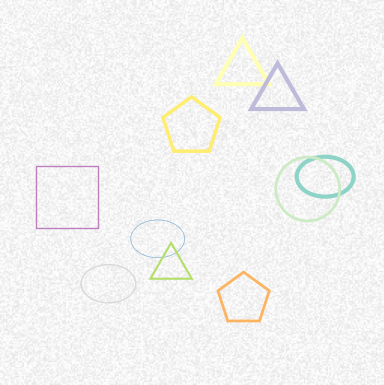[{"shape": "oval", "thickness": 3, "radius": 0.37, "center": [0.845, 0.541]}, {"shape": "triangle", "thickness": 3, "radius": 0.4, "center": [0.63, 0.821]}, {"shape": "triangle", "thickness": 3, "radius": 0.4, "center": [0.721, 0.756]}, {"shape": "oval", "thickness": 0.5, "radius": 0.35, "center": [0.41, 0.38]}, {"shape": "pentagon", "thickness": 2, "radius": 0.35, "center": [0.633, 0.223]}, {"shape": "triangle", "thickness": 1.5, "radius": 0.31, "center": [0.444, 0.307]}, {"shape": "oval", "thickness": 1, "radius": 0.36, "center": [0.282, 0.263]}, {"shape": "square", "thickness": 1, "radius": 0.4, "center": [0.174, 0.489]}, {"shape": "circle", "thickness": 2, "radius": 0.41, "center": [0.799, 0.509]}, {"shape": "pentagon", "thickness": 2.5, "radius": 0.39, "center": [0.498, 0.67]}]